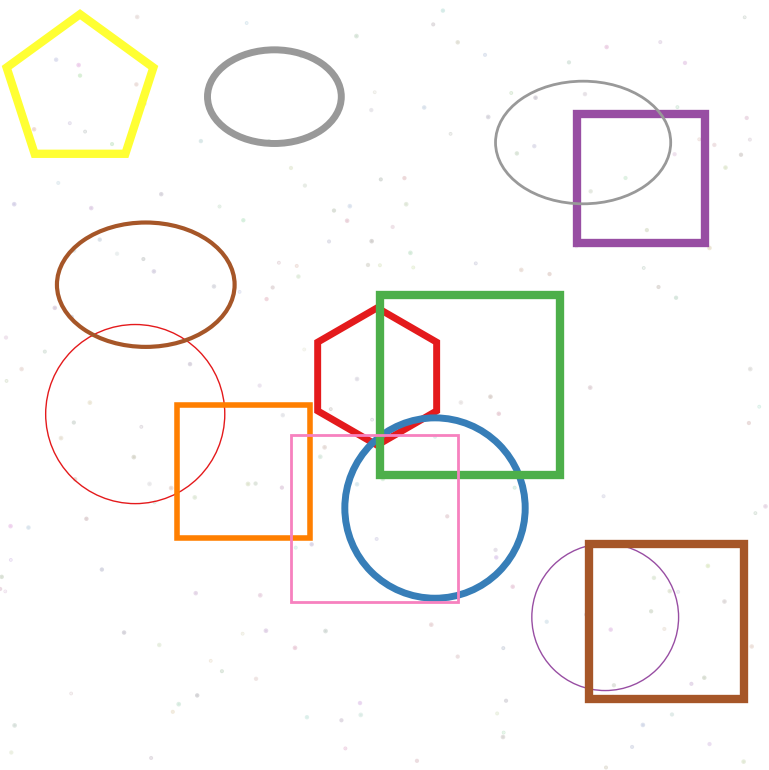[{"shape": "circle", "thickness": 0.5, "radius": 0.58, "center": [0.176, 0.462]}, {"shape": "hexagon", "thickness": 2.5, "radius": 0.45, "center": [0.49, 0.511]}, {"shape": "circle", "thickness": 2.5, "radius": 0.59, "center": [0.565, 0.34]}, {"shape": "square", "thickness": 3, "radius": 0.58, "center": [0.61, 0.5]}, {"shape": "square", "thickness": 3, "radius": 0.42, "center": [0.833, 0.768]}, {"shape": "circle", "thickness": 0.5, "radius": 0.48, "center": [0.786, 0.198]}, {"shape": "square", "thickness": 2, "radius": 0.43, "center": [0.316, 0.388]}, {"shape": "pentagon", "thickness": 3, "radius": 0.5, "center": [0.104, 0.881]}, {"shape": "oval", "thickness": 1.5, "radius": 0.58, "center": [0.189, 0.63]}, {"shape": "square", "thickness": 3, "radius": 0.5, "center": [0.865, 0.193]}, {"shape": "square", "thickness": 1, "radius": 0.54, "center": [0.487, 0.327]}, {"shape": "oval", "thickness": 1, "radius": 0.57, "center": [0.757, 0.815]}, {"shape": "oval", "thickness": 2.5, "radius": 0.43, "center": [0.356, 0.874]}]